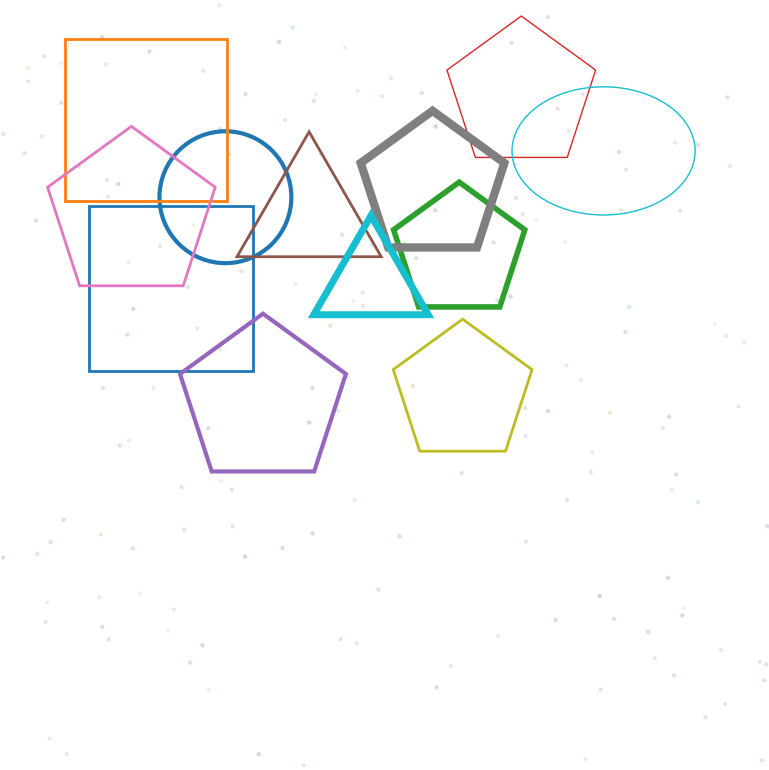[{"shape": "square", "thickness": 1, "radius": 0.53, "center": [0.222, 0.625]}, {"shape": "circle", "thickness": 1.5, "radius": 0.43, "center": [0.293, 0.744]}, {"shape": "square", "thickness": 1, "radius": 0.53, "center": [0.19, 0.844]}, {"shape": "pentagon", "thickness": 2, "radius": 0.45, "center": [0.596, 0.674]}, {"shape": "pentagon", "thickness": 0.5, "radius": 0.51, "center": [0.677, 0.878]}, {"shape": "pentagon", "thickness": 1.5, "radius": 0.57, "center": [0.341, 0.479]}, {"shape": "triangle", "thickness": 1, "radius": 0.54, "center": [0.401, 0.721]}, {"shape": "pentagon", "thickness": 1, "radius": 0.57, "center": [0.171, 0.721]}, {"shape": "pentagon", "thickness": 3, "radius": 0.49, "center": [0.562, 0.758]}, {"shape": "pentagon", "thickness": 1, "radius": 0.47, "center": [0.601, 0.491]}, {"shape": "oval", "thickness": 0.5, "radius": 0.59, "center": [0.784, 0.804]}, {"shape": "triangle", "thickness": 2.5, "radius": 0.43, "center": [0.482, 0.634]}]